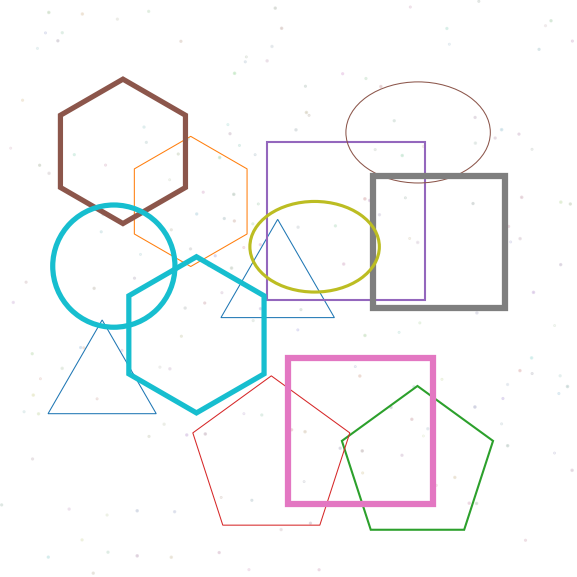[{"shape": "triangle", "thickness": 0.5, "radius": 0.57, "center": [0.481, 0.506]}, {"shape": "triangle", "thickness": 0.5, "radius": 0.54, "center": [0.177, 0.337]}, {"shape": "hexagon", "thickness": 0.5, "radius": 0.56, "center": [0.33, 0.65]}, {"shape": "pentagon", "thickness": 1, "radius": 0.69, "center": [0.723, 0.193]}, {"shape": "pentagon", "thickness": 0.5, "radius": 0.71, "center": [0.47, 0.205]}, {"shape": "square", "thickness": 1, "radius": 0.68, "center": [0.599, 0.616]}, {"shape": "hexagon", "thickness": 2.5, "radius": 0.63, "center": [0.213, 0.737]}, {"shape": "oval", "thickness": 0.5, "radius": 0.63, "center": [0.724, 0.77]}, {"shape": "square", "thickness": 3, "radius": 0.63, "center": [0.624, 0.253]}, {"shape": "square", "thickness": 3, "radius": 0.57, "center": [0.76, 0.58]}, {"shape": "oval", "thickness": 1.5, "radius": 0.56, "center": [0.545, 0.572]}, {"shape": "hexagon", "thickness": 2.5, "radius": 0.68, "center": [0.34, 0.419]}, {"shape": "circle", "thickness": 2.5, "radius": 0.53, "center": [0.197, 0.538]}]